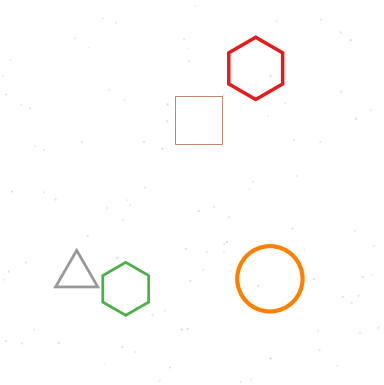[{"shape": "hexagon", "thickness": 2.5, "radius": 0.4, "center": [0.664, 0.822]}, {"shape": "hexagon", "thickness": 2, "radius": 0.34, "center": [0.327, 0.25]}, {"shape": "circle", "thickness": 3, "radius": 0.42, "center": [0.701, 0.276]}, {"shape": "square", "thickness": 0.5, "radius": 0.31, "center": [0.516, 0.688]}, {"shape": "triangle", "thickness": 2, "radius": 0.32, "center": [0.199, 0.286]}]